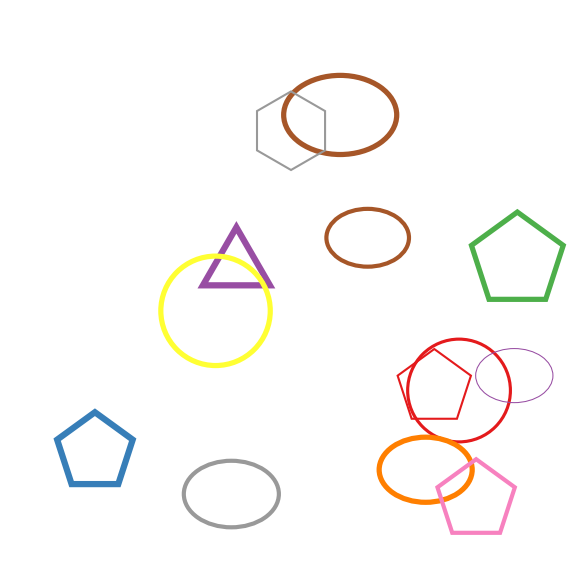[{"shape": "pentagon", "thickness": 1, "radius": 0.33, "center": [0.752, 0.328]}, {"shape": "circle", "thickness": 1.5, "radius": 0.44, "center": [0.795, 0.323]}, {"shape": "pentagon", "thickness": 3, "radius": 0.34, "center": [0.164, 0.217]}, {"shape": "pentagon", "thickness": 2.5, "radius": 0.42, "center": [0.896, 0.548]}, {"shape": "oval", "thickness": 0.5, "radius": 0.33, "center": [0.891, 0.349]}, {"shape": "triangle", "thickness": 3, "radius": 0.33, "center": [0.409, 0.539]}, {"shape": "oval", "thickness": 2.5, "radius": 0.4, "center": [0.737, 0.186]}, {"shape": "circle", "thickness": 2.5, "radius": 0.47, "center": [0.373, 0.461]}, {"shape": "oval", "thickness": 2.5, "radius": 0.49, "center": [0.589, 0.8]}, {"shape": "oval", "thickness": 2, "radius": 0.36, "center": [0.637, 0.587]}, {"shape": "pentagon", "thickness": 2, "radius": 0.35, "center": [0.824, 0.134]}, {"shape": "oval", "thickness": 2, "radius": 0.41, "center": [0.401, 0.144]}, {"shape": "hexagon", "thickness": 1, "radius": 0.34, "center": [0.504, 0.773]}]